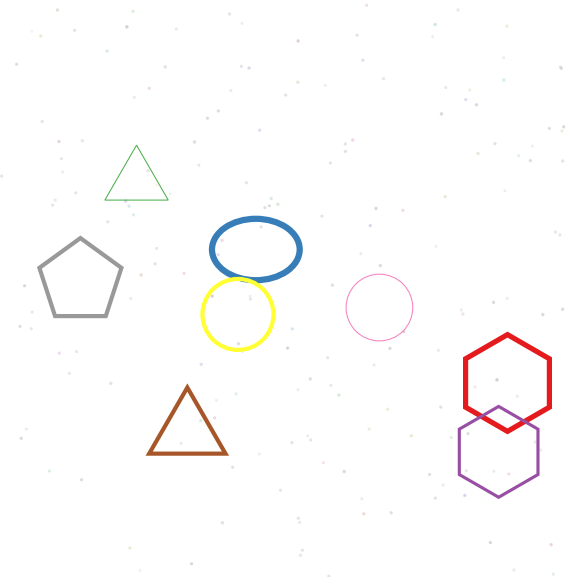[{"shape": "hexagon", "thickness": 2.5, "radius": 0.42, "center": [0.879, 0.336]}, {"shape": "oval", "thickness": 3, "radius": 0.38, "center": [0.443, 0.567]}, {"shape": "triangle", "thickness": 0.5, "radius": 0.32, "center": [0.236, 0.684]}, {"shape": "hexagon", "thickness": 1.5, "radius": 0.39, "center": [0.863, 0.217]}, {"shape": "circle", "thickness": 2, "radius": 0.31, "center": [0.412, 0.455]}, {"shape": "triangle", "thickness": 2, "radius": 0.38, "center": [0.324, 0.252]}, {"shape": "circle", "thickness": 0.5, "radius": 0.29, "center": [0.657, 0.467]}, {"shape": "pentagon", "thickness": 2, "radius": 0.37, "center": [0.139, 0.512]}]